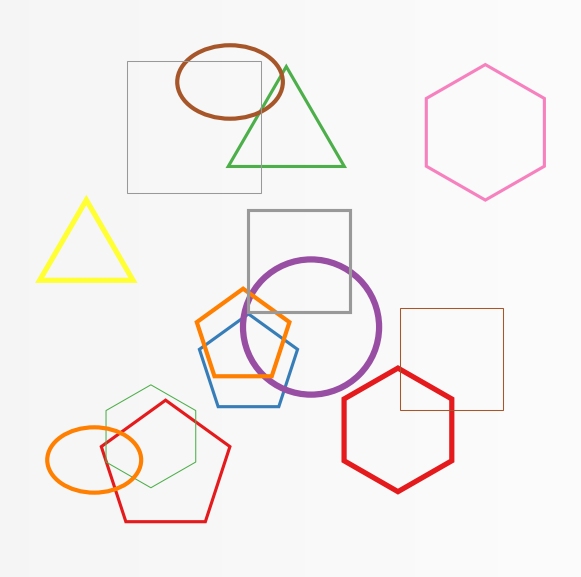[{"shape": "hexagon", "thickness": 2.5, "radius": 0.53, "center": [0.685, 0.255]}, {"shape": "pentagon", "thickness": 1.5, "radius": 0.58, "center": [0.285, 0.19]}, {"shape": "pentagon", "thickness": 1.5, "radius": 0.44, "center": [0.427, 0.367]}, {"shape": "hexagon", "thickness": 0.5, "radius": 0.45, "center": [0.26, 0.244]}, {"shape": "triangle", "thickness": 1.5, "radius": 0.58, "center": [0.493, 0.769]}, {"shape": "circle", "thickness": 3, "radius": 0.59, "center": [0.535, 0.433]}, {"shape": "pentagon", "thickness": 2, "radius": 0.42, "center": [0.418, 0.415]}, {"shape": "oval", "thickness": 2, "radius": 0.4, "center": [0.162, 0.203]}, {"shape": "triangle", "thickness": 2.5, "radius": 0.46, "center": [0.149, 0.56]}, {"shape": "oval", "thickness": 2, "radius": 0.45, "center": [0.396, 0.857]}, {"shape": "square", "thickness": 0.5, "radius": 0.44, "center": [0.777, 0.377]}, {"shape": "hexagon", "thickness": 1.5, "radius": 0.59, "center": [0.835, 0.77]}, {"shape": "square", "thickness": 1.5, "radius": 0.44, "center": [0.514, 0.547]}, {"shape": "square", "thickness": 0.5, "radius": 0.57, "center": [0.334, 0.78]}]